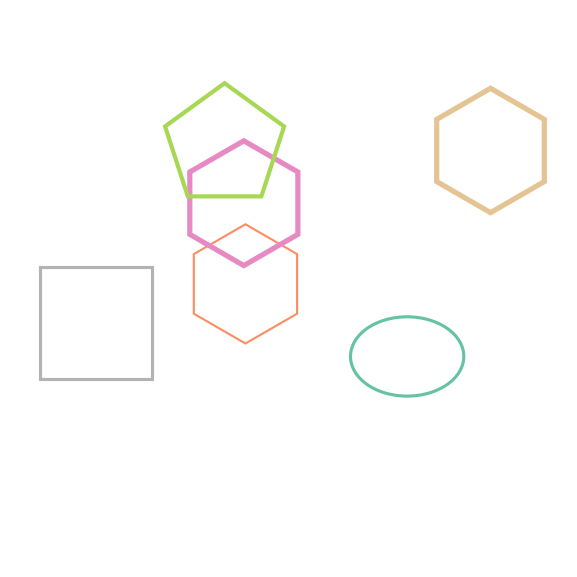[{"shape": "oval", "thickness": 1.5, "radius": 0.49, "center": [0.705, 0.382]}, {"shape": "hexagon", "thickness": 1, "radius": 0.52, "center": [0.425, 0.508]}, {"shape": "hexagon", "thickness": 2.5, "radius": 0.54, "center": [0.422, 0.647]}, {"shape": "pentagon", "thickness": 2, "radius": 0.54, "center": [0.389, 0.747]}, {"shape": "hexagon", "thickness": 2.5, "radius": 0.54, "center": [0.849, 0.739]}, {"shape": "square", "thickness": 1.5, "radius": 0.49, "center": [0.166, 0.44]}]